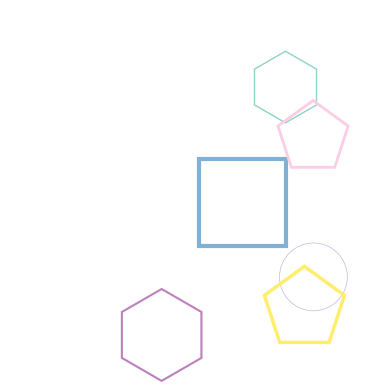[{"shape": "hexagon", "thickness": 1, "radius": 0.46, "center": [0.742, 0.774]}, {"shape": "circle", "thickness": 0.5, "radius": 0.44, "center": [0.814, 0.281]}, {"shape": "square", "thickness": 3, "radius": 0.57, "center": [0.63, 0.474]}, {"shape": "pentagon", "thickness": 2, "radius": 0.48, "center": [0.813, 0.643]}, {"shape": "hexagon", "thickness": 1.5, "radius": 0.6, "center": [0.42, 0.13]}, {"shape": "pentagon", "thickness": 2.5, "radius": 0.55, "center": [0.791, 0.199]}]